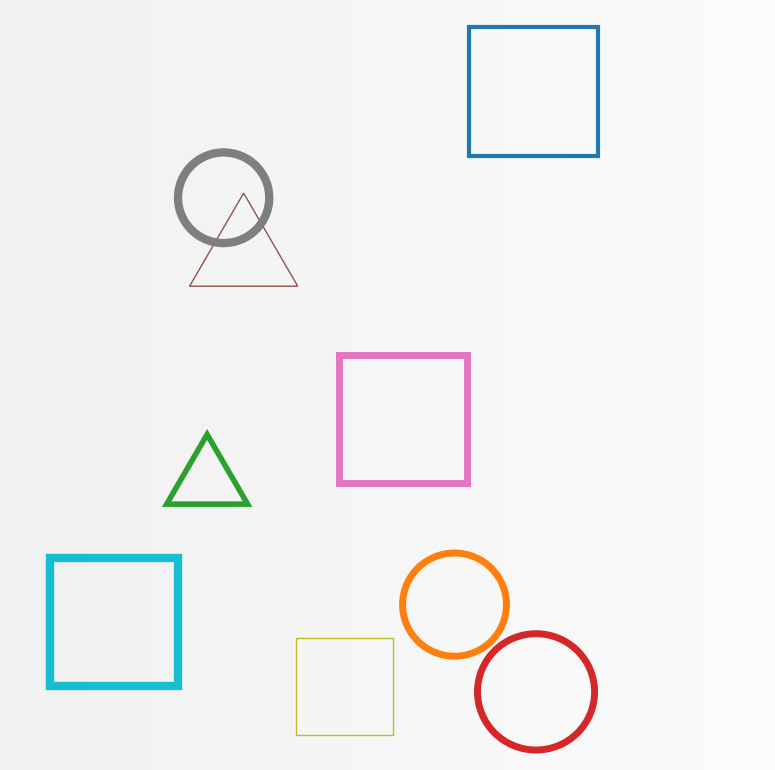[{"shape": "square", "thickness": 1.5, "radius": 0.42, "center": [0.688, 0.881]}, {"shape": "circle", "thickness": 2.5, "radius": 0.34, "center": [0.586, 0.215]}, {"shape": "triangle", "thickness": 2, "radius": 0.3, "center": [0.267, 0.375]}, {"shape": "circle", "thickness": 2.5, "radius": 0.38, "center": [0.692, 0.101]}, {"shape": "triangle", "thickness": 0.5, "radius": 0.4, "center": [0.314, 0.669]}, {"shape": "square", "thickness": 2.5, "radius": 0.41, "center": [0.52, 0.456]}, {"shape": "circle", "thickness": 3, "radius": 0.29, "center": [0.289, 0.743]}, {"shape": "square", "thickness": 0.5, "radius": 0.31, "center": [0.444, 0.109]}, {"shape": "square", "thickness": 3, "radius": 0.41, "center": [0.147, 0.192]}]